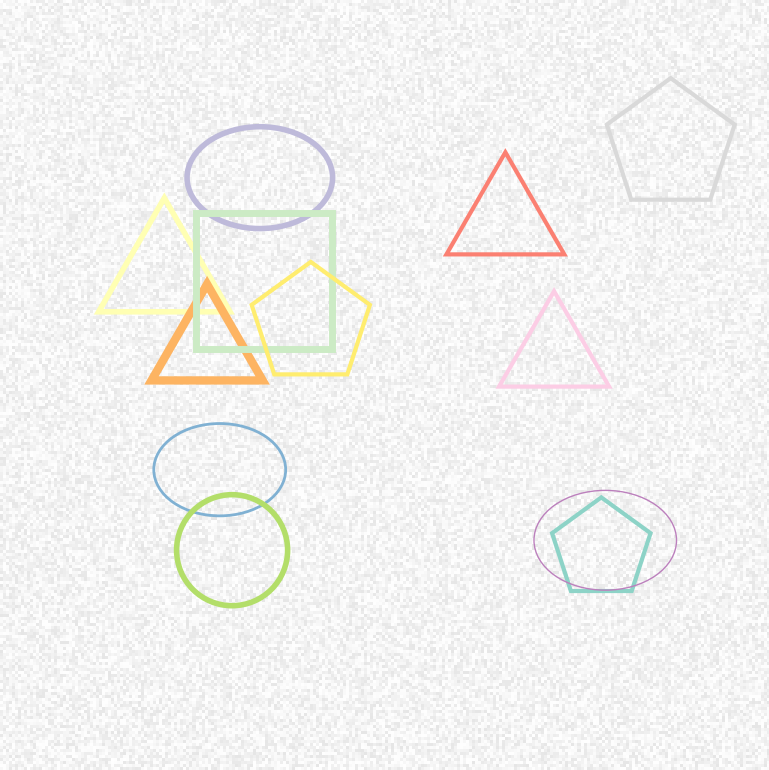[{"shape": "pentagon", "thickness": 1.5, "radius": 0.34, "center": [0.781, 0.287]}, {"shape": "triangle", "thickness": 2, "radius": 0.49, "center": [0.213, 0.644]}, {"shape": "oval", "thickness": 2, "radius": 0.47, "center": [0.337, 0.769]}, {"shape": "triangle", "thickness": 1.5, "radius": 0.44, "center": [0.656, 0.714]}, {"shape": "oval", "thickness": 1, "radius": 0.43, "center": [0.285, 0.39]}, {"shape": "triangle", "thickness": 3, "radius": 0.42, "center": [0.269, 0.548]}, {"shape": "circle", "thickness": 2, "radius": 0.36, "center": [0.301, 0.285]}, {"shape": "triangle", "thickness": 1.5, "radius": 0.41, "center": [0.72, 0.539]}, {"shape": "pentagon", "thickness": 1.5, "radius": 0.44, "center": [0.871, 0.811]}, {"shape": "oval", "thickness": 0.5, "radius": 0.46, "center": [0.786, 0.298]}, {"shape": "square", "thickness": 2.5, "radius": 0.44, "center": [0.342, 0.635]}, {"shape": "pentagon", "thickness": 1.5, "radius": 0.4, "center": [0.404, 0.579]}]